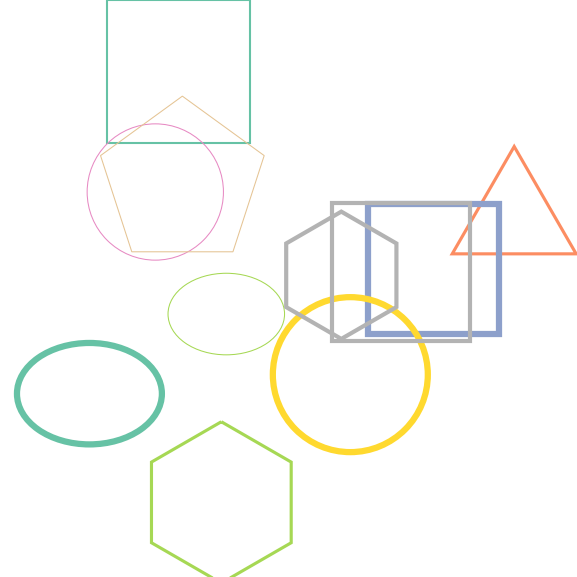[{"shape": "oval", "thickness": 3, "radius": 0.63, "center": [0.155, 0.317]}, {"shape": "square", "thickness": 1, "radius": 0.62, "center": [0.309, 0.875]}, {"shape": "triangle", "thickness": 1.5, "radius": 0.62, "center": [0.89, 0.622]}, {"shape": "square", "thickness": 3, "radius": 0.57, "center": [0.751, 0.533]}, {"shape": "circle", "thickness": 0.5, "radius": 0.59, "center": [0.269, 0.667]}, {"shape": "hexagon", "thickness": 1.5, "radius": 0.7, "center": [0.383, 0.129]}, {"shape": "oval", "thickness": 0.5, "radius": 0.5, "center": [0.392, 0.455]}, {"shape": "circle", "thickness": 3, "radius": 0.67, "center": [0.607, 0.35]}, {"shape": "pentagon", "thickness": 0.5, "radius": 0.74, "center": [0.316, 0.684]}, {"shape": "hexagon", "thickness": 2, "radius": 0.55, "center": [0.591, 0.522]}, {"shape": "square", "thickness": 2, "radius": 0.6, "center": [0.695, 0.528]}]